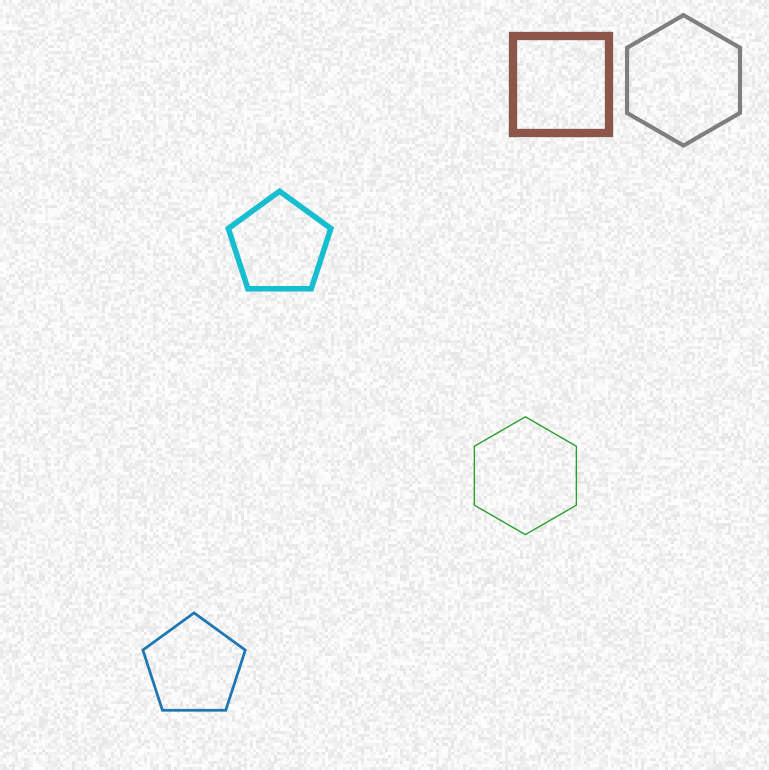[{"shape": "pentagon", "thickness": 1, "radius": 0.35, "center": [0.252, 0.134]}, {"shape": "hexagon", "thickness": 0.5, "radius": 0.38, "center": [0.682, 0.382]}, {"shape": "square", "thickness": 3, "radius": 0.31, "center": [0.729, 0.89]}, {"shape": "hexagon", "thickness": 1.5, "radius": 0.42, "center": [0.888, 0.896]}, {"shape": "pentagon", "thickness": 2, "radius": 0.35, "center": [0.363, 0.682]}]